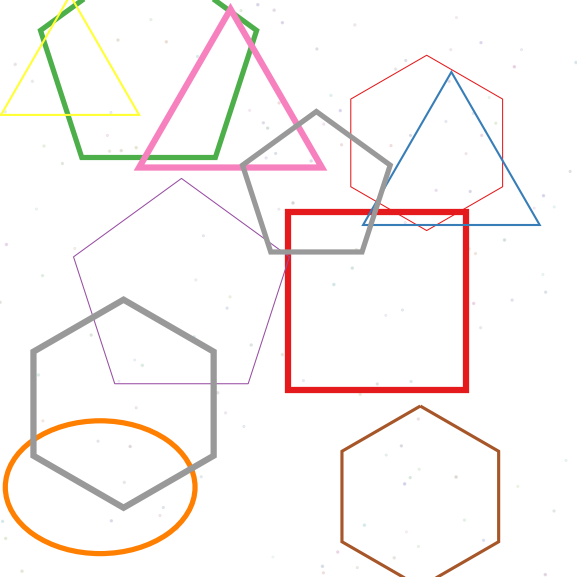[{"shape": "hexagon", "thickness": 0.5, "radius": 0.76, "center": [0.739, 0.752]}, {"shape": "square", "thickness": 3, "radius": 0.77, "center": [0.653, 0.478]}, {"shape": "triangle", "thickness": 1, "radius": 0.88, "center": [0.782, 0.698]}, {"shape": "pentagon", "thickness": 2.5, "radius": 0.98, "center": [0.257, 0.886]}, {"shape": "pentagon", "thickness": 0.5, "radius": 0.98, "center": [0.314, 0.494]}, {"shape": "oval", "thickness": 2.5, "radius": 0.82, "center": [0.173, 0.156]}, {"shape": "triangle", "thickness": 1, "radius": 0.69, "center": [0.121, 0.869]}, {"shape": "hexagon", "thickness": 1.5, "radius": 0.78, "center": [0.728, 0.139]}, {"shape": "triangle", "thickness": 3, "radius": 0.91, "center": [0.399, 0.8]}, {"shape": "pentagon", "thickness": 2.5, "radius": 0.67, "center": [0.548, 0.672]}, {"shape": "hexagon", "thickness": 3, "radius": 0.9, "center": [0.214, 0.3]}]